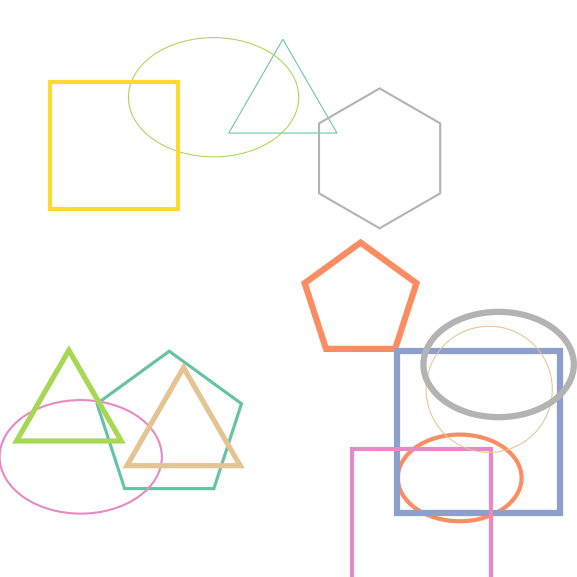[{"shape": "pentagon", "thickness": 1.5, "radius": 0.66, "center": [0.293, 0.259]}, {"shape": "triangle", "thickness": 0.5, "radius": 0.54, "center": [0.49, 0.823]}, {"shape": "oval", "thickness": 2, "radius": 0.54, "center": [0.796, 0.172]}, {"shape": "pentagon", "thickness": 3, "radius": 0.51, "center": [0.624, 0.477]}, {"shape": "square", "thickness": 3, "radius": 0.7, "center": [0.828, 0.251]}, {"shape": "oval", "thickness": 1, "radius": 0.7, "center": [0.14, 0.208]}, {"shape": "square", "thickness": 2, "radius": 0.6, "center": [0.73, 0.1]}, {"shape": "oval", "thickness": 0.5, "radius": 0.74, "center": [0.37, 0.831]}, {"shape": "triangle", "thickness": 2.5, "radius": 0.52, "center": [0.119, 0.288]}, {"shape": "square", "thickness": 2, "radius": 0.55, "center": [0.198, 0.747]}, {"shape": "circle", "thickness": 0.5, "radius": 0.55, "center": [0.847, 0.325]}, {"shape": "triangle", "thickness": 2.5, "radius": 0.57, "center": [0.318, 0.249]}, {"shape": "hexagon", "thickness": 1, "radius": 0.61, "center": [0.657, 0.725]}, {"shape": "oval", "thickness": 3, "radius": 0.65, "center": [0.863, 0.368]}]